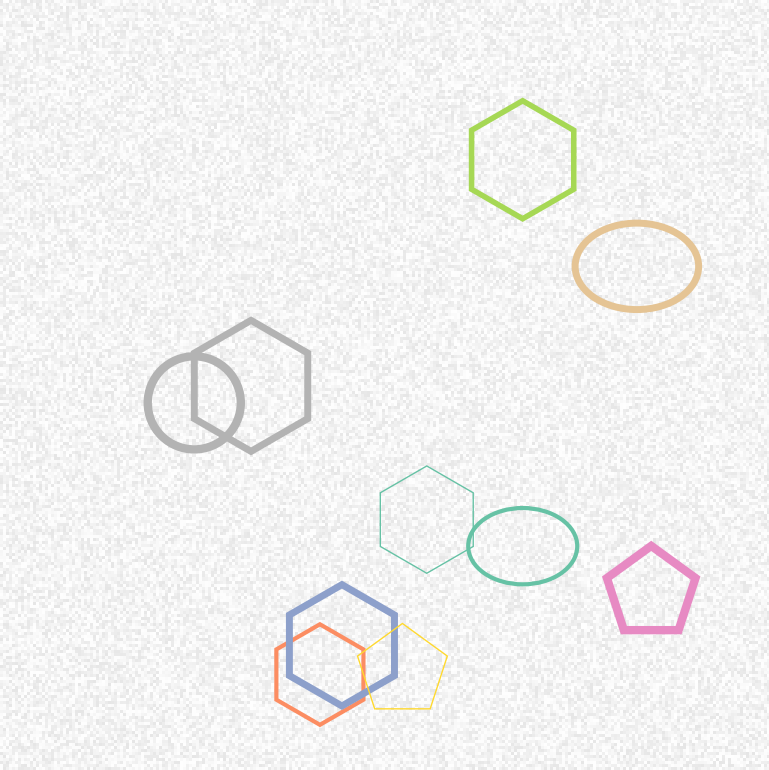[{"shape": "hexagon", "thickness": 0.5, "radius": 0.35, "center": [0.554, 0.325]}, {"shape": "oval", "thickness": 1.5, "radius": 0.35, "center": [0.679, 0.291]}, {"shape": "hexagon", "thickness": 1.5, "radius": 0.33, "center": [0.415, 0.124]}, {"shape": "hexagon", "thickness": 2.5, "radius": 0.39, "center": [0.444, 0.162]}, {"shape": "pentagon", "thickness": 3, "radius": 0.3, "center": [0.846, 0.231]}, {"shape": "hexagon", "thickness": 2, "radius": 0.38, "center": [0.679, 0.793]}, {"shape": "pentagon", "thickness": 0.5, "radius": 0.31, "center": [0.523, 0.129]}, {"shape": "oval", "thickness": 2.5, "radius": 0.4, "center": [0.827, 0.654]}, {"shape": "circle", "thickness": 3, "radius": 0.3, "center": [0.252, 0.477]}, {"shape": "hexagon", "thickness": 2.5, "radius": 0.43, "center": [0.326, 0.499]}]